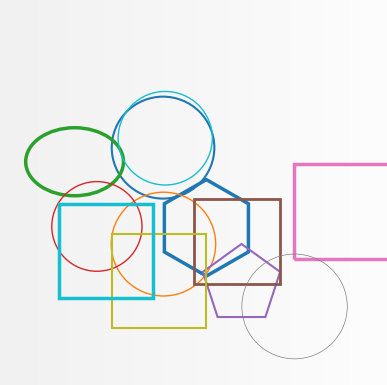[{"shape": "hexagon", "thickness": 2.5, "radius": 0.63, "center": [0.533, 0.408]}, {"shape": "circle", "thickness": 1.5, "radius": 0.66, "center": [0.421, 0.617]}, {"shape": "circle", "thickness": 1, "radius": 0.67, "center": [0.422, 0.366]}, {"shape": "oval", "thickness": 2.5, "radius": 0.63, "center": [0.192, 0.58]}, {"shape": "circle", "thickness": 1, "radius": 0.58, "center": [0.25, 0.412]}, {"shape": "pentagon", "thickness": 1.5, "radius": 0.52, "center": [0.623, 0.261]}, {"shape": "square", "thickness": 2, "radius": 0.56, "center": [0.611, 0.372]}, {"shape": "square", "thickness": 2.5, "radius": 0.62, "center": [0.881, 0.451]}, {"shape": "circle", "thickness": 0.5, "radius": 0.68, "center": [0.76, 0.204]}, {"shape": "square", "thickness": 1.5, "radius": 0.61, "center": [0.411, 0.269]}, {"shape": "square", "thickness": 2.5, "radius": 0.61, "center": [0.274, 0.348]}, {"shape": "circle", "thickness": 1, "radius": 0.61, "center": [0.426, 0.641]}]